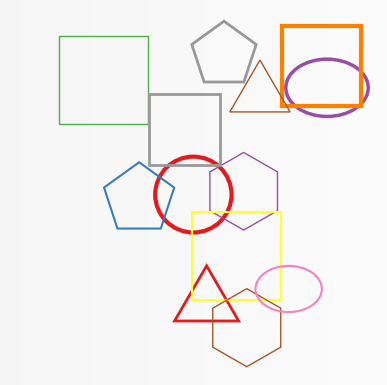[{"shape": "circle", "thickness": 3, "radius": 0.49, "center": [0.499, 0.495]}, {"shape": "triangle", "thickness": 2, "radius": 0.48, "center": [0.533, 0.214]}, {"shape": "pentagon", "thickness": 1.5, "radius": 0.48, "center": [0.359, 0.483]}, {"shape": "square", "thickness": 1, "radius": 0.57, "center": [0.266, 0.792]}, {"shape": "oval", "thickness": 2.5, "radius": 0.53, "center": [0.844, 0.772]}, {"shape": "hexagon", "thickness": 1, "radius": 0.5, "center": [0.629, 0.503]}, {"shape": "square", "thickness": 3, "radius": 0.51, "center": [0.829, 0.829]}, {"shape": "square", "thickness": 1.5, "radius": 0.57, "center": [0.609, 0.335]}, {"shape": "hexagon", "thickness": 1, "radius": 0.51, "center": [0.637, 0.149]}, {"shape": "triangle", "thickness": 1, "radius": 0.45, "center": [0.671, 0.754]}, {"shape": "oval", "thickness": 1.5, "radius": 0.43, "center": [0.745, 0.249]}, {"shape": "pentagon", "thickness": 2, "radius": 0.44, "center": [0.578, 0.858]}, {"shape": "square", "thickness": 2, "radius": 0.46, "center": [0.476, 0.664]}]